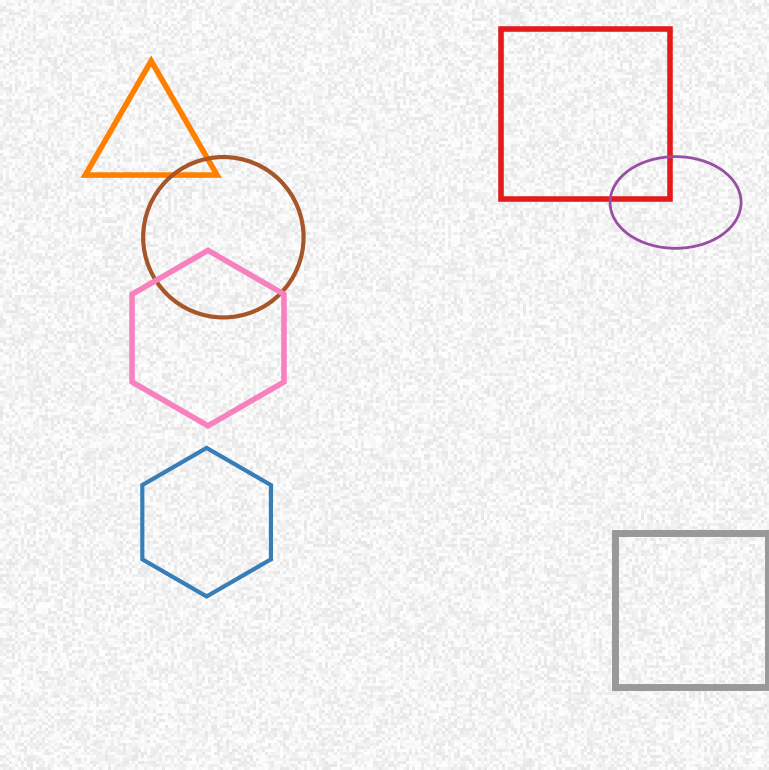[{"shape": "square", "thickness": 2, "radius": 0.55, "center": [0.76, 0.852]}, {"shape": "hexagon", "thickness": 1.5, "radius": 0.48, "center": [0.268, 0.322]}, {"shape": "oval", "thickness": 1, "radius": 0.43, "center": [0.877, 0.737]}, {"shape": "triangle", "thickness": 2, "radius": 0.49, "center": [0.196, 0.822]}, {"shape": "circle", "thickness": 1.5, "radius": 0.52, "center": [0.29, 0.692]}, {"shape": "hexagon", "thickness": 2, "radius": 0.57, "center": [0.27, 0.561]}, {"shape": "square", "thickness": 2.5, "radius": 0.5, "center": [0.898, 0.208]}]